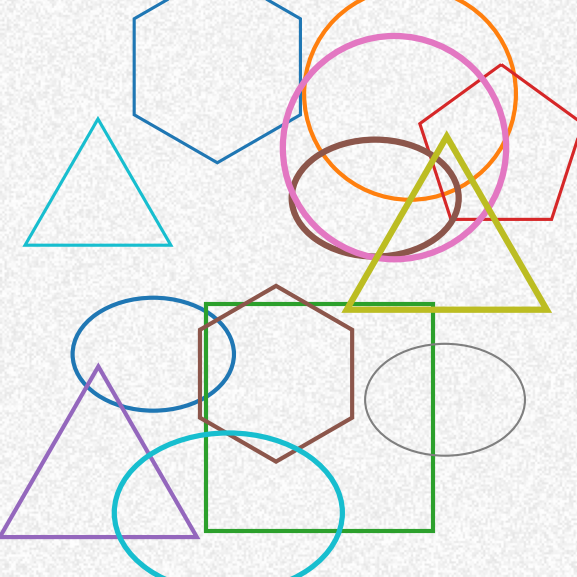[{"shape": "oval", "thickness": 2, "radius": 0.7, "center": [0.265, 0.386]}, {"shape": "hexagon", "thickness": 1.5, "radius": 0.83, "center": [0.376, 0.884]}, {"shape": "circle", "thickness": 2, "radius": 0.92, "center": [0.71, 0.837]}, {"shape": "square", "thickness": 2, "radius": 0.98, "center": [0.553, 0.276]}, {"shape": "pentagon", "thickness": 1.5, "radius": 0.74, "center": [0.868, 0.739]}, {"shape": "triangle", "thickness": 2, "radius": 0.98, "center": [0.17, 0.168]}, {"shape": "hexagon", "thickness": 2, "radius": 0.76, "center": [0.478, 0.352]}, {"shape": "oval", "thickness": 3, "radius": 0.72, "center": [0.65, 0.656]}, {"shape": "circle", "thickness": 3, "radius": 0.97, "center": [0.683, 0.744]}, {"shape": "oval", "thickness": 1, "radius": 0.69, "center": [0.771, 0.307]}, {"shape": "triangle", "thickness": 3, "radius": 1.0, "center": [0.774, 0.563]}, {"shape": "triangle", "thickness": 1.5, "radius": 0.73, "center": [0.17, 0.647]}, {"shape": "oval", "thickness": 2.5, "radius": 0.99, "center": [0.395, 0.111]}]